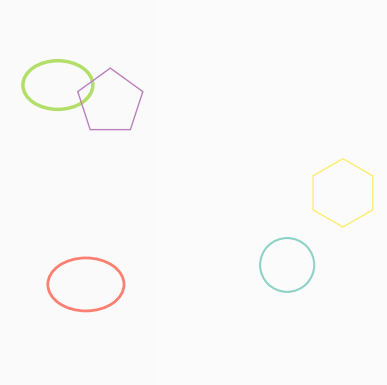[{"shape": "circle", "thickness": 1.5, "radius": 0.35, "center": [0.741, 0.312]}, {"shape": "oval", "thickness": 2, "radius": 0.49, "center": [0.222, 0.261]}, {"shape": "oval", "thickness": 2.5, "radius": 0.45, "center": [0.149, 0.779]}, {"shape": "pentagon", "thickness": 1, "radius": 0.44, "center": [0.285, 0.735]}, {"shape": "hexagon", "thickness": 1, "radius": 0.44, "center": [0.885, 0.499]}]